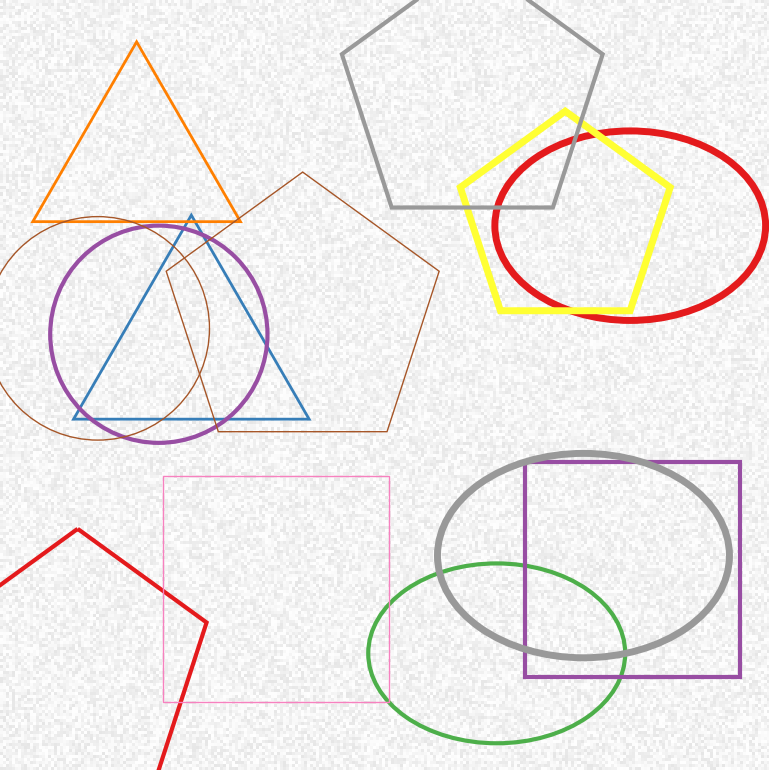[{"shape": "pentagon", "thickness": 1.5, "radius": 0.88, "center": [0.101, 0.137]}, {"shape": "oval", "thickness": 2.5, "radius": 0.88, "center": [0.818, 0.707]}, {"shape": "triangle", "thickness": 1, "radius": 0.88, "center": [0.248, 0.544]}, {"shape": "oval", "thickness": 1.5, "radius": 0.83, "center": [0.645, 0.151]}, {"shape": "square", "thickness": 1.5, "radius": 0.7, "center": [0.821, 0.261]}, {"shape": "circle", "thickness": 1.5, "radius": 0.71, "center": [0.206, 0.566]}, {"shape": "triangle", "thickness": 1, "radius": 0.78, "center": [0.177, 0.79]}, {"shape": "pentagon", "thickness": 2.5, "radius": 0.72, "center": [0.734, 0.712]}, {"shape": "circle", "thickness": 0.5, "radius": 0.73, "center": [0.127, 0.574]}, {"shape": "pentagon", "thickness": 0.5, "radius": 0.93, "center": [0.393, 0.59]}, {"shape": "square", "thickness": 0.5, "radius": 0.73, "center": [0.358, 0.235]}, {"shape": "oval", "thickness": 2.5, "radius": 0.95, "center": [0.758, 0.278]}, {"shape": "pentagon", "thickness": 1.5, "radius": 0.89, "center": [0.613, 0.875]}]